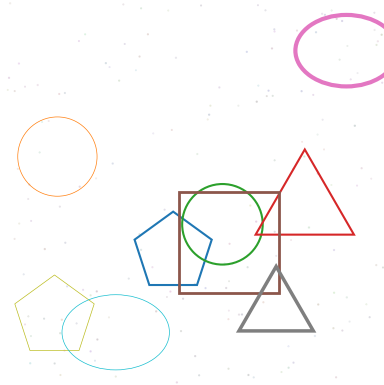[{"shape": "pentagon", "thickness": 1.5, "radius": 0.53, "center": [0.45, 0.345]}, {"shape": "circle", "thickness": 0.5, "radius": 0.51, "center": [0.149, 0.593]}, {"shape": "circle", "thickness": 1.5, "radius": 0.52, "center": [0.578, 0.417]}, {"shape": "triangle", "thickness": 1.5, "radius": 0.74, "center": [0.792, 0.464]}, {"shape": "square", "thickness": 2, "radius": 0.65, "center": [0.595, 0.37]}, {"shape": "oval", "thickness": 3, "radius": 0.66, "center": [0.9, 0.868]}, {"shape": "triangle", "thickness": 2.5, "radius": 0.56, "center": [0.717, 0.196]}, {"shape": "pentagon", "thickness": 0.5, "radius": 0.54, "center": [0.142, 0.177]}, {"shape": "oval", "thickness": 0.5, "radius": 0.7, "center": [0.301, 0.137]}]